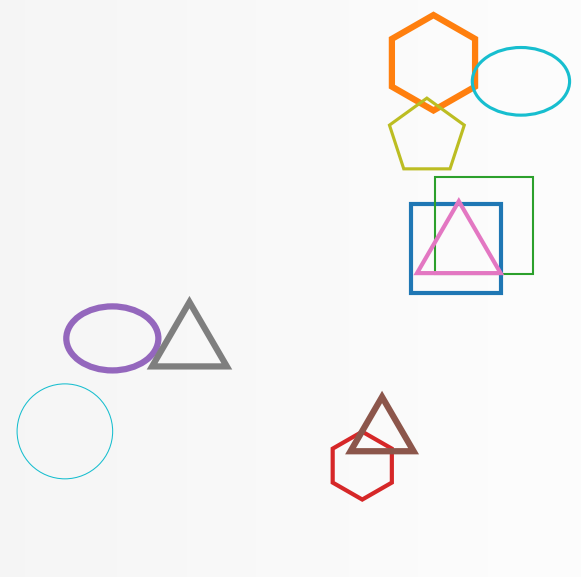[{"shape": "square", "thickness": 2, "radius": 0.39, "center": [0.784, 0.569]}, {"shape": "hexagon", "thickness": 3, "radius": 0.41, "center": [0.746, 0.89]}, {"shape": "square", "thickness": 1, "radius": 0.42, "center": [0.833, 0.609]}, {"shape": "hexagon", "thickness": 2, "radius": 0.29, "center": [0.623, 0.193]}, {"shape": "oval", "thickness": 3, "radius": 0.4, "center": [0.193, 0.413]}, {"shape": "triangle", "thickness": 3, "radius": 0.31, "center": [0.657, 0.249]}, {"shape": "triangle", "thickness": 2, "radius": 0.42, "center": [0.789, 0.568]}, {"shape": "triangle", "thickness": 3, "radius": 0.37, "center": [0.326, 0.402]}, {"shape": "pentagon", "thickness": 1.5, "radius": 0.34, "center": [0.734, 0.762]}, {"shape": "oval", "thickness": 1.5, "radius": 0.42, "center": [0.896, 0.858]}, {"shape": "circle", "thickness": 0.5, "radius": 0.41, "center": [0.112, 0.252]}]